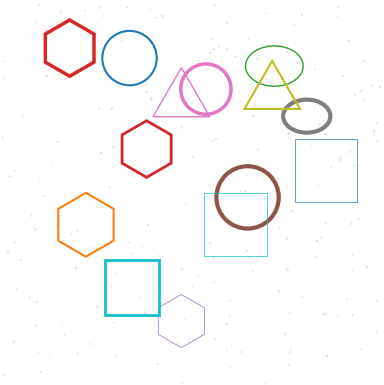[{"shape": "circle", "thickness": 1.5, "radius": 0.35, "center": [0.336, 0.849]}, {"shape": "square", "thickness": 0.5, "radius": 0.4, "center": [0.847, 0.557]}, {"shape": "hexagon", "thickness": 1.5, "radius": 0.41, "center": [0.223, 0.416]}, {"shape": "oval", "thickness": 1, "radius": 0.37, "center": [0.713, 0.828]}, {"shape": "hexagon", "thickness": 2, "radius": 0.37, "center": [0.381, 0.613]}, {"shape": "hexagon", "thickness": 2.5, "radius": 0.37, "center": [0.181, 0.875]}, {"shape": "hexagon", "thickness": 0.5, "radius": 0.35, "center": [0.471, 0.166]}, {"shape": "circle", "thickness": 3, "radius": 0.4, "center": [0.643, 0.487]}, {"shape": "circle", "thickness": 2.5, "radius": 0.33, "center": [0.535, 0.769]}, {"shape": "triangle", "thickness": 1, "radius": 0.43, "center": [0.471, 0.739]}, {"shape": "oval", "thickness": 3, "radius": 0.31, "center": [0.797, 0.698]}, {"shape": "triangle", "thickness": 1.5, "radius": 0.42, "center": [0.707, 0.759]}, {"shape": "square", "thickness": 2, "radius": 0.35, "center": [0.343, 0.253]}, {"shape": "square", "thickness": 0.5, "radius": 0.41, "center": [0.612, 0.416]}]